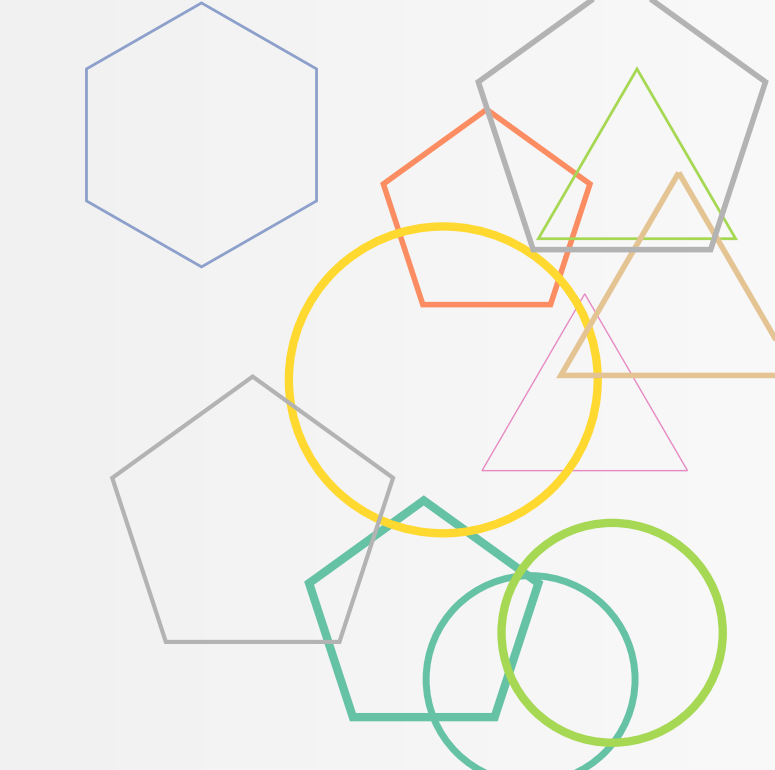[{"shape": "pentagon", "thickness": 3, "radius": 0.78, "center": [0.547, 0.195]}, {"shape": "circle", "thickness": 2.5, "radius": 0.67, "center": [0.685, 0.118]}, {"shape": "pentagon", "thickness": 2, "radius": 0.7, "center": [0.628, 0.718]}, {"shape": "hexagon", "thickness": 1, "radius": 0.86, "center": [0.26, 0.825]}, {"shape": "triangle", "thickness": 0.5, "radius": 0.77, "center": [0.755, 0.465]}, {"shape": "circle", "thickness": 3, "radius": 0.71, "center": [0.79, 0.178]}, {"shape": "triangle", "thickness": 1, "radius": 0.73, "center": [0.822, 0.763]}, {"shape": "circle", "thickness": 3, "radius": 1.0, "center": [0.572, 0.507]}, {"shape": "triangle", "thickness": 2, "radius": 0.88, "center": [0.876, 0.6]}, {"shape": "pentagon", "thickness": 2, "radius": 0.97, "center": [0.802, 0.833]}, {"shape": "pentagon", "thickness": 1.5, "radius": 0.95, "center": [0.326, 0.32]}]